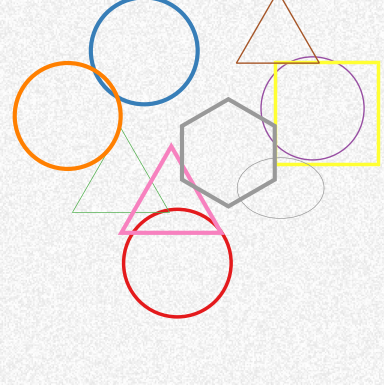[{"shape": "circle", "thickness": 2.5, "radius": 0.7, "center": [0.461, 0.317]}, {"shape": "circle", "thickness": 3, "radius": 0.69, "center": [0.375, 0.868]}, {"shape": "triangle", "thickness": 0.5, "radius": 0.73, "center": [0.314, 0.521]}, {"shape": "circle", "thickness": 1, "radius": 0.67, "center": [0.812, 0.718]}, {"shape": "circle", "thickness": 3, "radius": 0.69, "center": [0.176, 0.699]}, {"shape": "square", "thickness": 2.5, "radius": 0.66, "center": [0.848, 0.706]}, {"shape": "triangle", "thickness": 1, "radius": 0.62, "center": [0.722, 0.898]}, {"shape": "triangle", "thickness": 3, "radius": 0.75, "center": [0.445, 0.47]}, {"shape": "hexagon", "thickness": 3, "radius": 0.7, "center": [0.593, 0.603]}, {"shape": "oval", "thickness": 0.5, "radius": 0.56, "center": [0.729, 0.512]}]